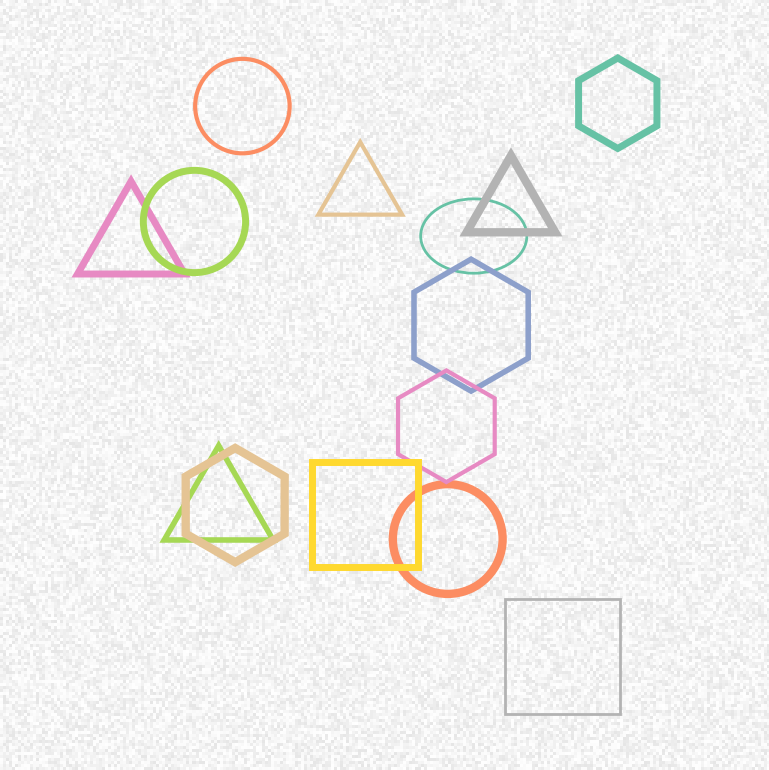[{"shape": "hexagon", "thickness": 2.5, "radius": 0.29, "center": [0.802, 0.866]}, {"shape": "oval", "thickness": 1, "radius": 0.34, "center": [0.615, 0.693]}, {"shape": "circle", "thickness": 3, "radius": 0.36, "center": [0.581, 0.3]}, {"shape": "circle", "thickness": 1.5, "radius": 0.31, "center": [0.315, 0.862]}, {"shape": "hexagon", "thickness": 2, "radius": 0.43, "center": [0.612, 0.578]}, {"shape": "triangle", "thickness": 2.5, "radius": 0.4, "center": [0.17, 0.684]}, {"shape": "hexagon", "thickness": 1.5, "radius": 0.36, "center": [0.58, 0.446]}, {"shape": "circle", "thickness": 2.5, "radius": 0.33, "center": [0.253, 0.712]}, {"shape": "triangle", "thickness": 2, "radius": 0.41, "center": [0.284, 0.34]}, {"shape": "square", "thickness": 2.5, "radius": 0.34, "center": [0.474, 0.332]}, {"shape": "triangle", "thickness": 1.5, "radius": 0.31, "center": [0.468, 0.753]}, {"shape": "hexagon", "thickness": 3, "radius": 0.37, "center": [0.305, 0.344]}, {"shape": "triangle", "thickness": 3, "radius": 0.33, "center": [0.664, 0.732]}, {"shape": "square", "thickness": 1, "radius": 0.37, "center": [0.731, 0.147]}]